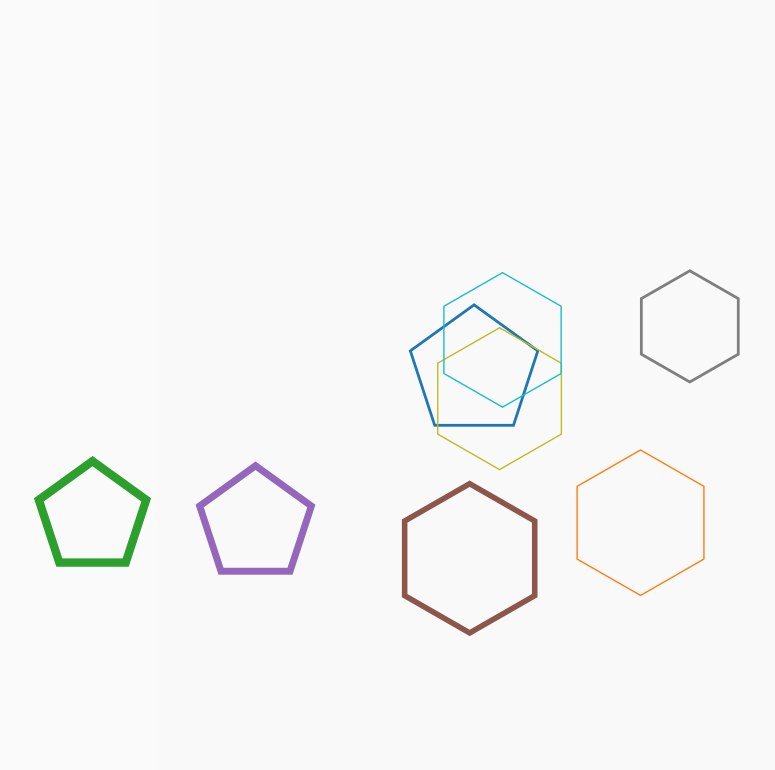[{"shape": "pentagon", "thickness": 1, "radius": 0.43, "center": [0.612, 0.518]}, {"shape": "hexagon", "thickness": 0.5, "radius": 0.47, "center": [0.826, 0.321]}, {"shape": "pentagon", "thickness": 3, "radius": 0.36, "center": [0.119, 0.328]}, {"shape": "pentagon", "thickness": 2.5, "radius": 0.38, "center": [0.33, 0.319]}, {"shape": "hexagon", "thickness": 2, "radius": 0.48, "center": [0.606, 0.275]}, {"shape": "hexagon", "thickness": 1, "radius": 0.36, "center": [0.89, 0.576]}, {"shape": "hexagon", "thickness": 0.5, "radius": 0.46, "center": [0.645, 0.482]}, {"shape": "hexagon", "thickness": 0.5, "radius": 0.44, "center": [0.648, 0.559]}]